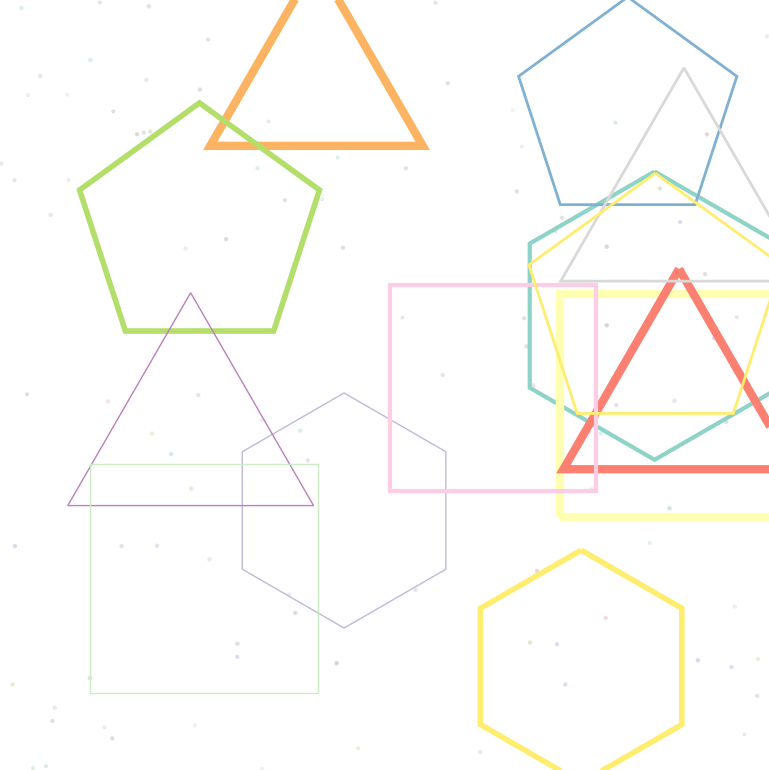[{"shape": "hexagon", "thickness": 1.5, "radius": 0.94, "center": [0.85, 0.59]}, {"shape": "square", "thickness": 3, "radius": 0.72, "center": [0.873, 0.474]}, {"shape": "hexagon", "thickness": 0.5, "radius": 0.76, "center": [0.447, 0.337]}, {"shape": "triangle", "thickness": 3, "radius": 0.87, "center": [0.882, 0.477]}, {"shape": "pentagon", "thickness": 1, "radius": 0.75, "center": [0.815, 0.855]}, {"shape": "triangle", "thickness": 3, "radius": 0.8, "center": [0.411, 0.89]}, {"shape": "pentagon", "thickness": 2, "radius": 0.82, "center": [0.259, 0.703]}, {"shape": "square", "thickness": 1.5, "radius": 0.67, "center": [0.64, 0.496]}, {"shape": "triangle", "thickness": 1, "radius": 0.92, "center": [0.888, 0.727]}, {"shape": "triangle", "thickness": 0.5, "radius": 0.92, "center": [0.248, 0.436]}, {"shape": "square", "thickness": 0.5, "radius": 0.74, "center": [0.265, 0.248]}, {"shape": "hexagon", "thickness": 2, "radius": 0.76, "center": [0.755, 0.135]}, {"shape": "pentagon", "thickness": 1, "radius": 0.86, "center": [0.851, 0.603]}]